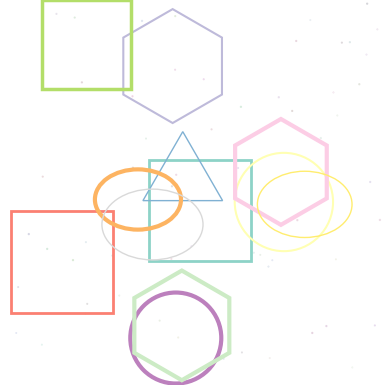[{"shape": "square", "thickness": 2, "radius": 0.66, "center": [0.52, 0.453]}, {"shape": "circle", "thickness": 1.5, "radius": 0.64, "center": [0.737, 0.475]}, {"shape": "hexagon", "thickness": 1.5, "radius": 0.74, "center": [0.448, 0.828]}, {"shape": "square", "thickness": 2, "radius": 0.67, "center": [0.161, 0.319]}, {"shape": "triangle", "thickness": 1, "radius": 0.6, "center": [0.475, 0.539]}, {"shape": "oval", "thickness": 3, "radius": 0.56, "center": [0.358, 0.482]}, {"shape": "square", "thickness": 2.5, "radius": 0.58, "center": [0.225, 0.885]}, {"shape": "hexagon", "thickness": 3, "radius": 0.69, "center": [0.73, 0.553]}, {"shape": "oval", "thickness": 1, "radius": 0.66, "center": [0.396, 0.417]}, {"shape": "circle", "thickness": 3, "radius": 0.59, "center": [0.457, 0.122]}, {"shape": "hexagon", "thickness": 3, "radius": 0.71, "center": [0.472, 0.155]}, {"shape": "oval", "thickness": 1, "radius": 0.61, "center": [0.791, 0.469]}]